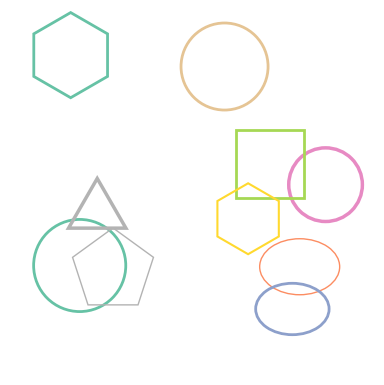[{"shape": "hexagon", "thickness": 2, "radius": 0.55, "center": [0.184, 0.857]}, {"shape": "circle", "thickness": 2, "radius": 0.6, "center": [0.207, 0.31]}, {"shape": "oval", "thickness": 1, "radius": 0.52, "center": [0.778, 0.307]}, {"shape": "oval", "thickness": 2, "radius": 0.48, "center": [0.759, 0.197]}, {"shape": "circle", "thickness": 2.5, "radius": 0.48, "center": [0.846, 0.52]}, {"shape": "square", "thickness": 2, "radius": 0.44, "center": [0.702, 0.574]}, {"shape": "hexagon", "thickness": 1.5, "radius": 0.46, "center": [0.644, 0.432]}, {"shape": "circle", "thickness": 2, "radius": 0.57, "center": [0.583, 0.827]}, {"shape": "pentagon", "thickness": 1, "radius": 0.55, "center": [0.294, 0.297]}, {"shape": "triangle", "thickness": 2.5, "radius": 0.43, "center": [0.253, 0.45]}]